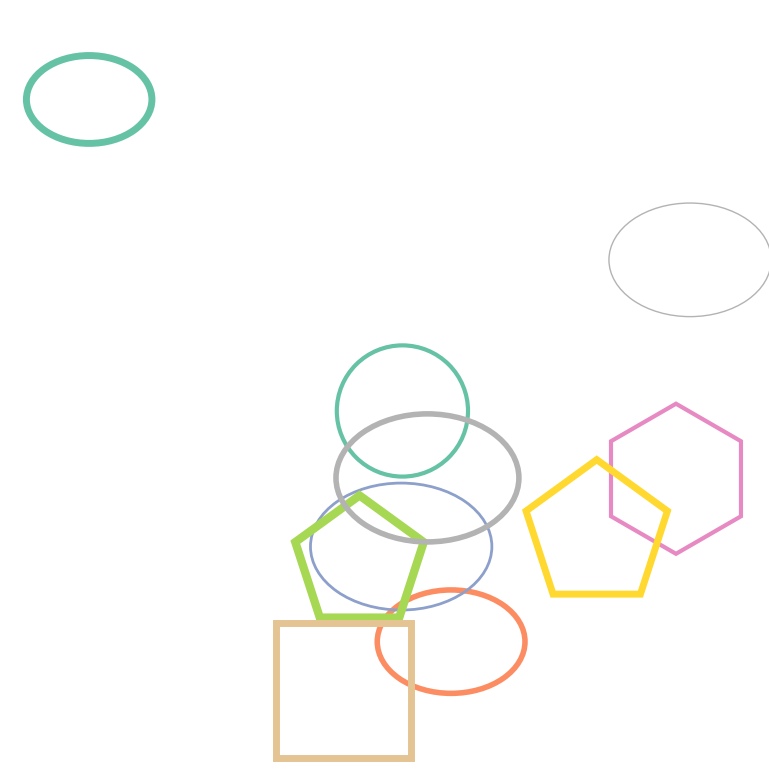[{"shape": "circle", "thickness": 1.5, "radius": 0.43, "center": [0.523, 0.466]}, {"shape": "oval", "thickness": 2.5, "radius": 0.41, "center": [0.116, 0.871]}, {"shape": "oval", "thickness": 2, "radius": 0.48, "center": [0.586, 0.167]}, {"shape": "oval", "thickness": 1, "radius": 0.59, "center": [0.521, 0.29]}, {"shape": "hexagon", "thickness": 1.5, "radius": 0.49, "center": [0.878, 0.378]}, {"shape": "pentagon", "thickness": 3, "radius": 0.44, "center": [0.467, 0.269]}, {"shape": "pentagon", "thickness": 2.5, "radius": 0.48, "center": [0.775, 0.306]}, {"shape": "square", "thickness": 2.5, "radius": 0.44, "center": [0.446, 0.103]}, {"shape": "oval", "thickness": 0.5, "radius": 0.53, "center": [0.896, 0.663]}, {"shape": "oval", "thickness": 2, "radius": 0.59, "center": [0.555, 0.379]}]